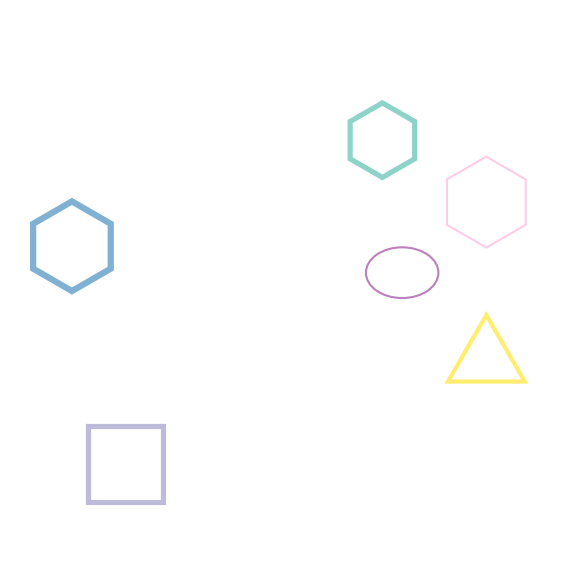[{"shape": "hexagon", "thickness": 2.5, "radius": 0.32, "center": [0.662, 0.756]}, {"shape": "square", "thickness": 2.5, "radius": 0.33, "center": [0.217, 0.196]}, {"shape": "hexagon", "thickness": 3, "radius": 0.39, "center": [0.125, 0.573]}, {"shape": "hexagon", "thickness": 1, "radius": 0.39, "center": [0.842, 0.649]}, {"shape": "oval", "thickness": 1, "radius": 0.31, "center": [0.696, 0.527]}, {"shape": "triangle", "thickness": 2, "radius": 0.38, "center": [0.842, 0.377]}]